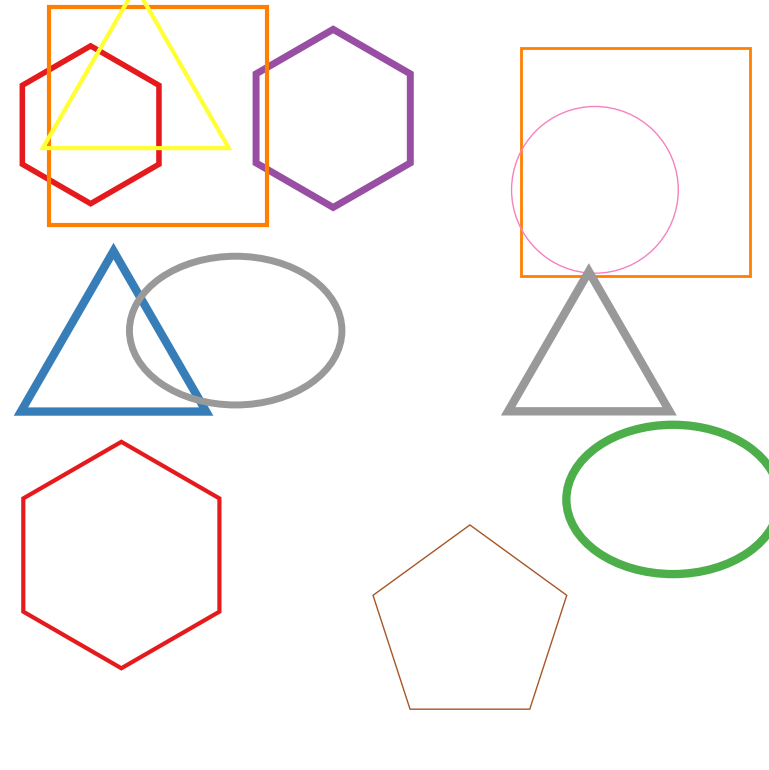[{"shape": "hexagon", "thickness": 1.5, "radius": 0.74, "center": [0.158, 0.279]}, {"shape": "hexagon", "thickness": 2, "radius": 0.51, "center": [0.118, 0.838]}, {"shape": "triangle", "thickness": 3, "radius": 0.69, "center": [0.147, 0.535]}, {"shape": "oval", "thickness": 3, "radius": 0.69, "center": [0.874, 0.351]}, {"shape": "hexagon", "thickness": 2.5, "radius": 0.58, "center": [0.433, 0.846]}, {"shape": "square", "thickness": 1, "radius": 0.74, "center": [0.825, 0.79]}, {"shape": "square", "thickness": 1.5, "radius": 0.71, "center": [0.205, 0.849]}, {"shape": "triangle", "thickness": 1.5, "radius": 0.7, "center": [0.176, 0.877]}, {"shape": "pentagon", "thickness": 0.5, "radius": 0.66, "center": [0.61, 0.186]}, {"shape": "circle", "thickness": 0.5, "radius": 0.54, "center": [0.773, 0.753]}, {"shape": "oval", "thickness": 2.5, "radius": 0.69, "center": [0.306, 0.571]}, {"shape": "triangle", "thickness": 3, "radius": 0.61, "center": [0.765, 0.526]}]